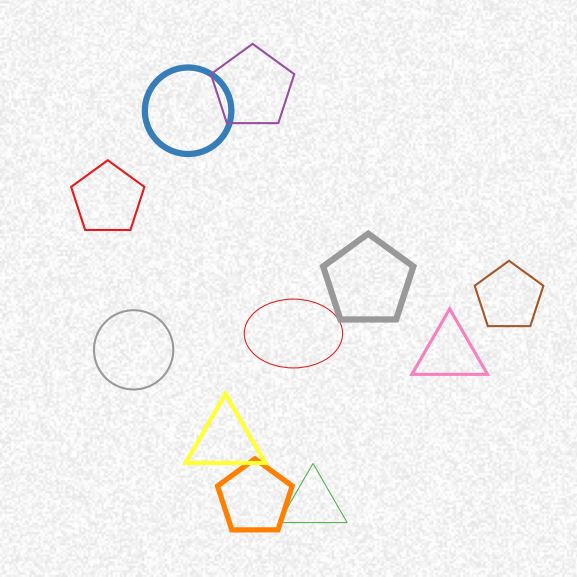[{"shape": "pentagon", "thickness": 1, "radius": 0.33, "center": [0.187, 0.655]}, {"shape": "oval", "thickness": 0.5, "radius": 0.43, "center": [0.508, 0.422]}, {"shape": "circle", "thickness": 3, "radius": 0.37, "center": [0.326, 0.807]}, {"shape": "triangle", "thickness": 0.5, "radius": 0.34, "center": [0.542, 0.128]}, {"shape": "pentagon", "thickness": 1, "radius": 0.38, "center": [0.437, 0.847]}, {"shape": "pentagon", "thickness": 2.5, "radius": 0.34, "center": [0.441, 0.137]}, {"shape": "triangle", "thickness": 2, "radius": 0.4, "center": [0.391, 0.237]}, {"shape": "pentagon", "thickness": 1, "radius": 0.31, "center": [0.881, 0.485]}, {"shape": "triangle", "thickness": 1.5, "radius": 0.38, "center": [0.779, 0.389]}, {"shape": "pentagon", "thickness": 3, "radius": 0.41, "center": [0.638, 0.512]}, {"shape": "circle", "thickness": 1, "radius": 0.34, "center": [0.231, 0.393]}]